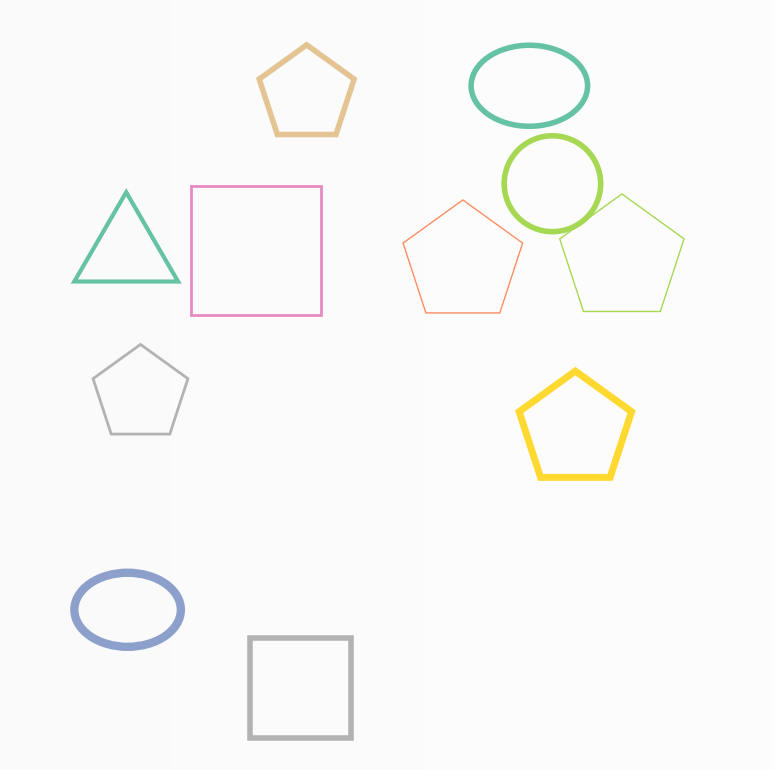[{"shape": "oval", "thickness": 2, "radius": 0.38, "center": [0.683, 0.889]}, {"shape": "triangle", "thickness": 1.5, "radius": 0.39, "center": [0.163, 0.673]}, {"shape": "pentagon", "thickness": 0.5, "radius": 0.41, "center": [0.597, 0.659]}, {"shape": "oval", "thickness": 3, "radius": 0.34, "center": [0.165, 0.208]}, {"shape": "square", "thickness": 1, "radius": 0.42, "center": [0.33, 0.674]}, {"shape": "circle", "thickness": 2, "radius": 0.31, "center": [0.713, 0.761]}, {"shape": "pentagon", "thickness": 0.5, "radius": 0.42, "center": [0.802, 0.664]}, {"shape": "pentagon", "thickness": 2.5, "radius": 0.38, "center": [0.742, 0.442]}, {"shape": "pentagon", "thickness": 2, "radius": 0.32, "center": [0.396, 0.877]}, {"shape": "square", "thickness": 2, "radius": 0.33, "center": [0.388, 0.107]}, {"shape": "pentagon", "thickness": 1, "radius": 0.32, "center": [0.181, 0.488]}]